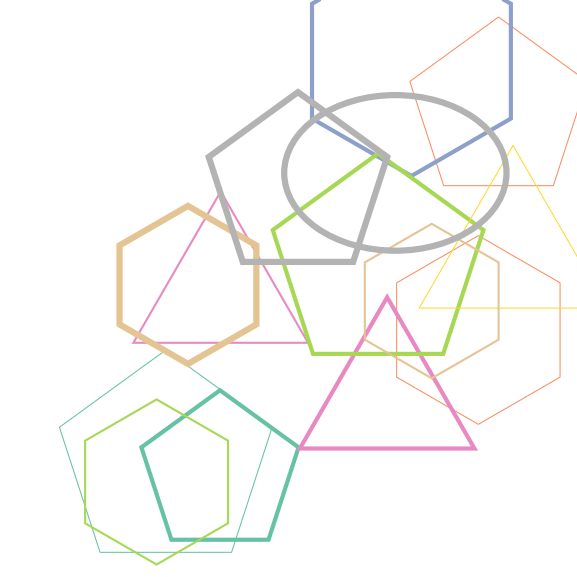[{"shape": "pentagon", "thickness": 0.5, "radius": 0.97, "center": [0.287, 0.199]}, {"shape": "pentagon", "thickness": 2, "radius": 0.72, "center": [0.381, 0.18]}, {"shape": "hexagon", "thickness": 0.5, "radius": 0.82, "center": [0.828, 0.428]}, {"shape": "pentagon", "thickness": 0.5, "radius": 0.81, "center": [0.863, 0.808]}, {"shape": "hexagon", "thickness": 2, "radius": 0.99, "center": [0.712, 0.893]}, {"shape": "triangle", "thickness": 1, "radius": 0.87, "center": [0.382, 0.493]}, {"shape": "triangle", "thickness": 2, "radius": 0.87, "center": [0.67, 0.31]}, {"shape": "pentagon", "thickness": 2, "radius": 0.96, "center": [0.655, 0.542]}, {"shape": "hexagon", "thickness": 1, "radius": 0.71, "center": [0.271, 0.165]}, {"shape": "triangle", "thickness": 0.5, "radius": 0.94, "center": [0.888, 0.56]}, {"shape": "hexagon", "thickness": 3, "radius": 0.68, "center": [0.325, 0.506]}, {"shape": "hexagon", "thickness": 1, "radius": 0.67, "center": [0.748, 0.478]}, {"shape": "oval", "thickness": 3, "radius": 0.96, "center": [0.685, 0.7]}, {"shape": "pentagon", "thickness": 3, "radius": 0.81, "center": [0.516, 0.677]}]